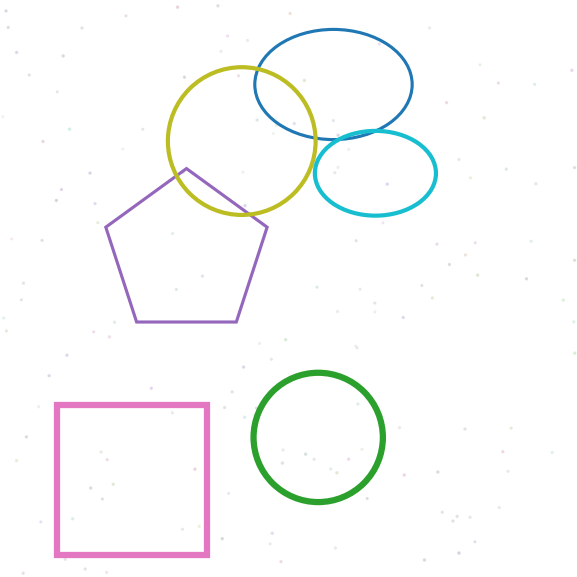[{"shape": "oval", "thickness": 1.5, "radius": 0.68, "center": [0.577, 0.853]}, {"shape": "circle", "thickness": 3, "radius": 0.56, "center": [0.551, 0.242]}, {"shape": "pentagon", "thickness": 1.5, "radius": 0.73, "center": [0.323, 0.56]}, {"shape": "square", "thickness": 3, "radius": 0.65, "center": [0.228, 0.168]}, {"shape": "circle", "thickness": 2, "radius": 0.64, "center": [0.419, 0.755]}, {"shape": "oval", "thickness": 2, "radius": 0.52, "center": [0.65, 0.699]}]